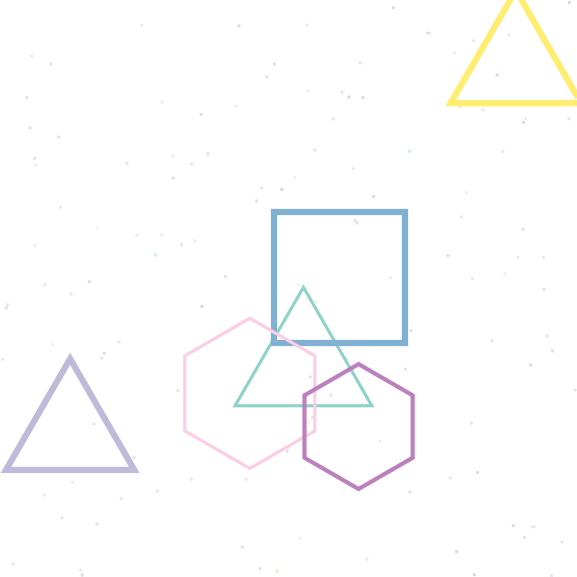[{"shape": "triangle", "thickness": 1.5, "radius": 0.68, "center": [0.525, 0.365]}, {"shape": "triangle", "thickness": 3, "radius": 0.64, "center": [0.121, 0.25]}, {"shape": "square", "thickness": 3, "radius": 0.57, "center": [0.588, 0.519]}, {"shape": "hexagon", "thickness": 1.5, "radius": 0.65, "center": [0.433, 0.318]}, {"shape": "hexagon", "thickness": 2, "radius": 0.54, "center": [0.621, 0.261]}, {"shape": "triangle", "thickness": 3, "radius": 0.65, "center": [0.893, 0.886]}]